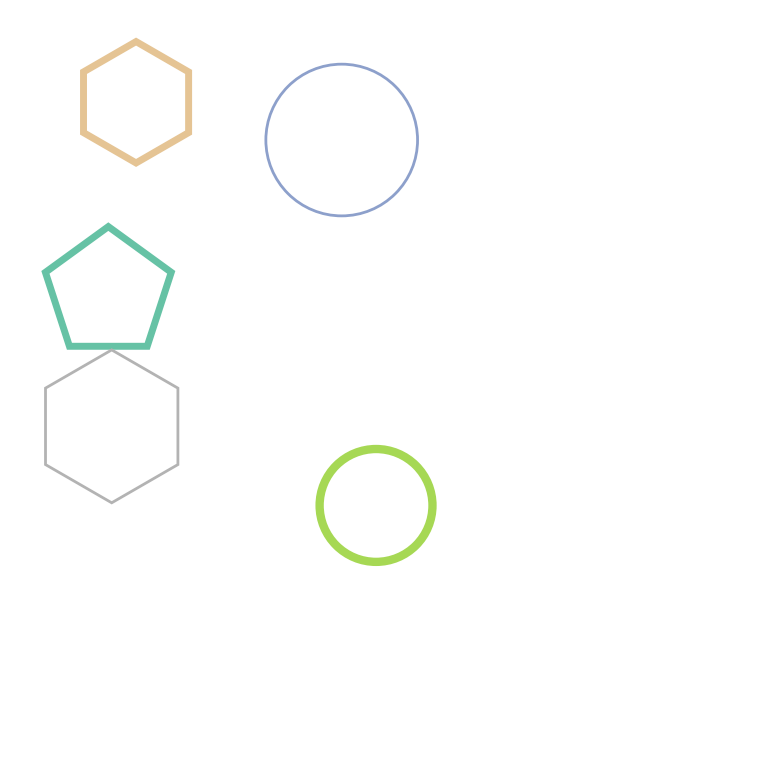[{"shape": "pentagon", "thickness": 2.5, "radius": 0.43, "center": [0.141, 0.62]}, {"shape": "circle", "thickness": 1, "radius": 0.49, "center": [0.444, 0.818]}, {"shape": "circle", "thickness": 3, "radius": 0.37, "center": [0.488, 0.344]}, {"shape": "hexagon", "thickness": 2.5, "radius": 0.39, "center": [0.177, 0.867]}, {"shape": "hexagon", "thickness": 1, "radius": 0.5, "center": [0.145, 0.446]}]